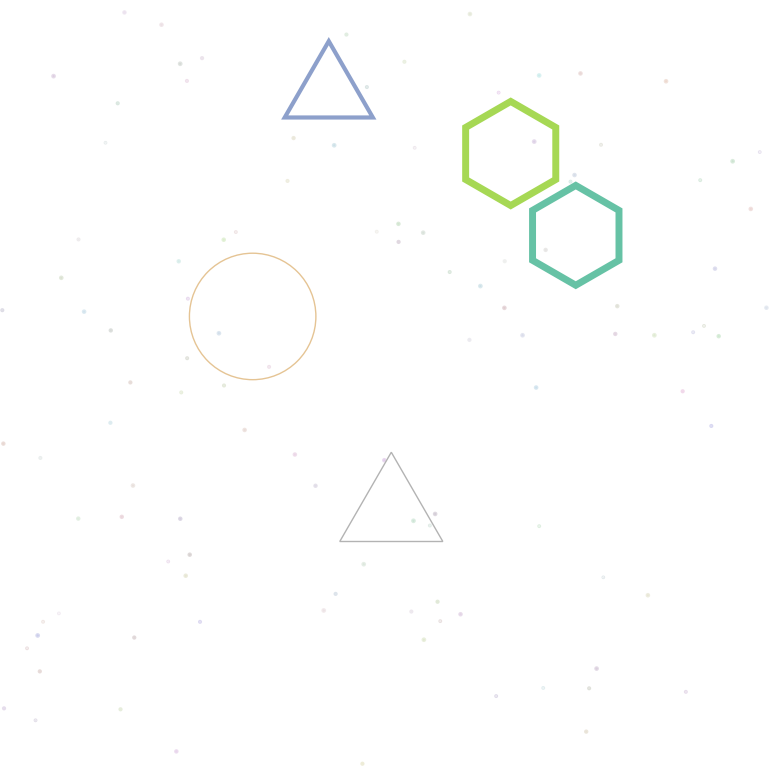[{"shape": "hexagon", "thickness": 2.5, "radius": 0.32, "center": [0.748, 0.694]}, {"shape": "triangle", "thickness": 1.5, "radius": 0.33, "center": [0.427, 0.88]}, {"shape": "hexagon", "thickness": 2.5, "radius": 0.34, "center": [0.663, 0.801]}, {"shape": "circle", "thickness": 0.5, "radius": 0.41, "center": [0.328, 0.589]}, {"shape": "triangle", "thickness": 0.5, "radius": 0.39, "center": [0.508, 0.335]}]